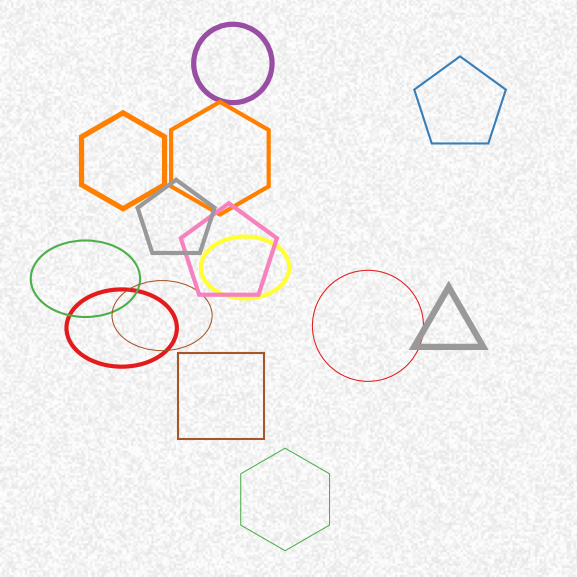[{"shape": "circle", "thickness": 0.5, "radius": 0.48, "center": [0.637, 0.435]}, {"shape": "oval", "thickness": 2, "radius": 0.48, "center": [0.211, 0.431]}, {"shape": "pentagon", "thickness": 1, "radius": 0.42, "center": [0.797, 0.818]}, {"shape": "oval", "thickness": 1, "radius": 0.47, "center": [0.148, 0.516]}, {"shape": "hexagon", "thickness": 0.5, "radius": 0.44, "center": [0.494, 0.134]}, {"shape": "circle", "thickness": 2.5, "radius": 0.34, "center": [0.403, 0.889]}, {"shape": "hexagon", "thickness": 2, "radius": 0.49, "center": [0.381, 0.725]}, {"shape": "hexagon", "thickness": 2.5, "radius": 0.42, "center": [0.213, 0.721]}, {"shape": "oval", "thickness": 2, "radius": 0.38, "center": [0.424, 0.536]}, {"shape": "oval", "thickness": 0.5, "radius": 0.43, "center": [0.281, 0.453]}, {"shape": "square", "thickness": 1, "radius": 0.38, "center": [0.383, 0.314]}, {"shape": "pentagon", "thickness": 2, "radius": 0.44, "center": [0.396, 0.56]}, {"shape": "pentagon", "thickness": 2, "radius": 0.35, "center": [0.305, 0.618]}, {"shape": "triangle", "thickness": 3, "radius": 0.35, "center": [0.777, 0.433]}]